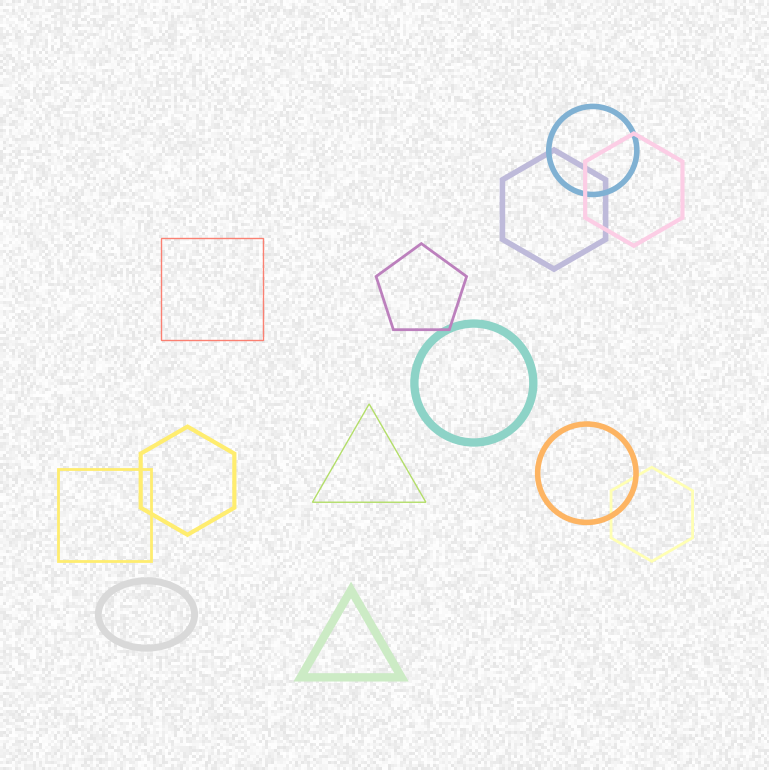[{"shape": "circle", "thickness": 3, "radius": 0.39, "center": [0.615, 0.503]}, {"shape": "hexagon", "thickness": 1, "radius": 0.31, "center": [0.847, 0.332]}, {"shape": "hexagon", "thickness": 2, "radius": 0.39, "center": [0.72, 0.728]}, {"shape": "square", "thickness": 0.5, "radius": 0.33, "center": [0.275, 0.624]}, {"shape": "circle", "thickness": 2, "radius": 0.29, "center": [0.77, 0.805]}, {"shape": "circle", "thickness": 2, "radius": 0.32, "center": [0.762, 0.385]}, {"shape": "triangle", "thickness": 0.5, "radius": 0.43, "center": [0.479, 0.39]}, {"shape": "hexagon", "thickness": 1.5, "radius": 0.36, "center": [0.823, 0.754]}, {"shape": "oval", "thickness": 2.5, "radius": 0.31, "center": [0.19, 0.202]}, {"shape": "pentagon", "thickness": 1, "radius": 0.31, "center": [0.547, 0.622]}, {"shape": "triangle", "thickness": 3, "radius": 0.38, "center": [0.456, 0.158]}, {"shape": "square", "thickness": 1, "radius": 0.3, "center": [0.136, 0.331]}, {"shape": "hexagon", "thickness": 1.5, "radius": 0.35, "center": [0.244, 0.376]}]